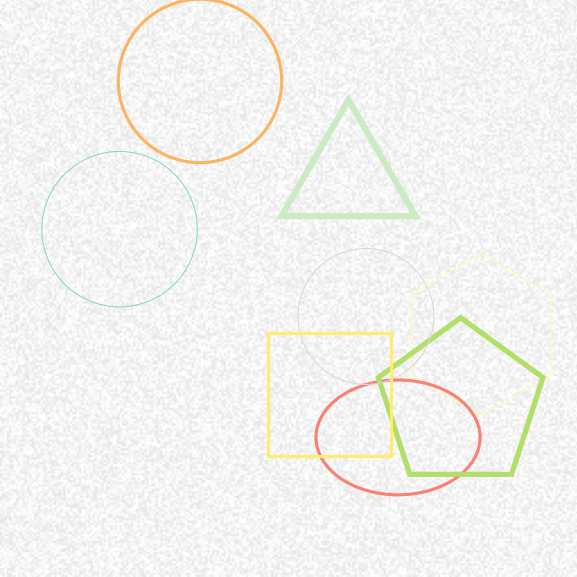[{"shape": "circle", "thickness": 0.5, "radius": 0.67, "center": [0.207, 0.602]}, {"shape": "hexagon", "thickness": 0.5, "radius": 0.7, "center": [0.833, 0.419]}, {"shape": "oval", "thickness": 1.5, "radius": 0.71, "center": [0.689, 0.242]}, {"shape": "circle", "thickness": 1.5, "radius": 0.71, "center": [0.346, 0.859]}, {"shape": "pentagon", "thickness": 2.5, "radius": 0.75, "center": [0.798, 0.299]}, {"shape": "circle", "thickness": 0.5, "radius": 0.59, "center": [0.634, 0.451]}, {"shape": "triangle", "thickness": 3, "radius": 0.67, "center": [0.604, 0.692]}, {"shape": "square", "thickness": 1.5, "radius": 0.53, "center": [0.57, 0.316]}]